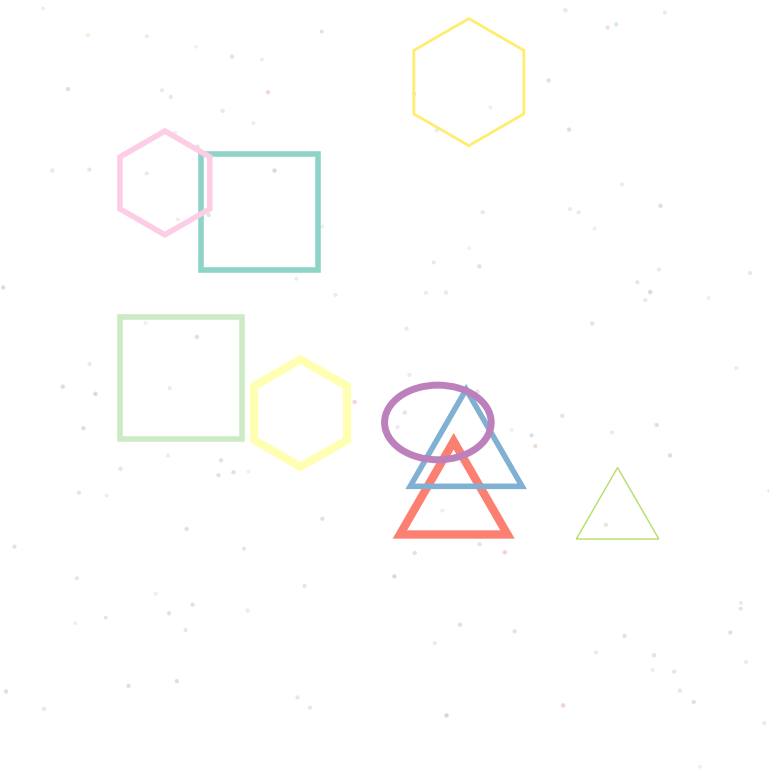[{"shape": "square", "thickness": 2, "radius": 0.38, "center": [0.337, 0.725]}, {"shape": "hexagon", "thickness": 3, "radius": 0.35, "center": [0.39, 0.464]}, {"shape": "triangle", "thickness": 3, "radius": 0.4, "center": [0.589, 0.346]}, {"shape": "triangle", "thickness": 2, "radius": 0.42, "center": [0.605, 0.41]}, {"shape": "triangle", "thickness": 0.5, "radius": 0.31, "center": [0.802, 0.331]}, {"shape": "hexagon", "thickness": 2, "radius": 0.34, "center": [0.214, 0.762]}, {"shape": "oval", "thickness": 2.5, "radius": 0.35, "center": [0.569, 0.451]}, {"shape": "square", "thickness": 2, "radius": 0.39, "center": [0.235, 0.509]}, {"shape": "hexagon", "thickness": 1, "radius": 0.41, "center": [0.609, 0.893]}]